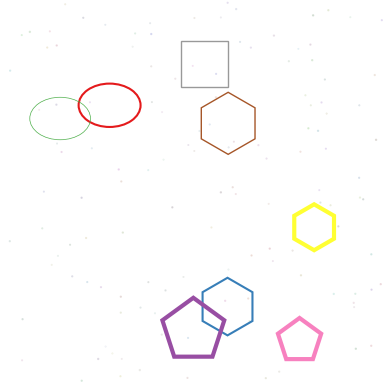[{"shape": "oval", "thickness": 1.5, "radius": 0.4, "center": [0.285, 0.727]}, {"shape": "hexagon", "thickness": 1.5, "radius": 0.37, "center": [0.591, 0.204]}, {"shape": "oval", "thickness": 0.5, "radius": 0.39, "center": [0.156, 0.692]}, {"shape": "pentagon", "thickness": 3, "radius": 0.42, "center": [0.502, 0.142]}, {"shape": "hexagon", "thickness": 3, "radius": 0.3, "center": [0.816, 0.41]}, {"shape": "hexagon", "thickness": 1, "radius": 0.4, "center": [0.593, 0.68]}, {"shape": "pentagon", "thickness": 3, "radius": 0.3, "center": [0.778, 0.115]}, {"shape": "square", "thickness": 1, "radius": 0.3, "center": [0.53, 0.834]}]